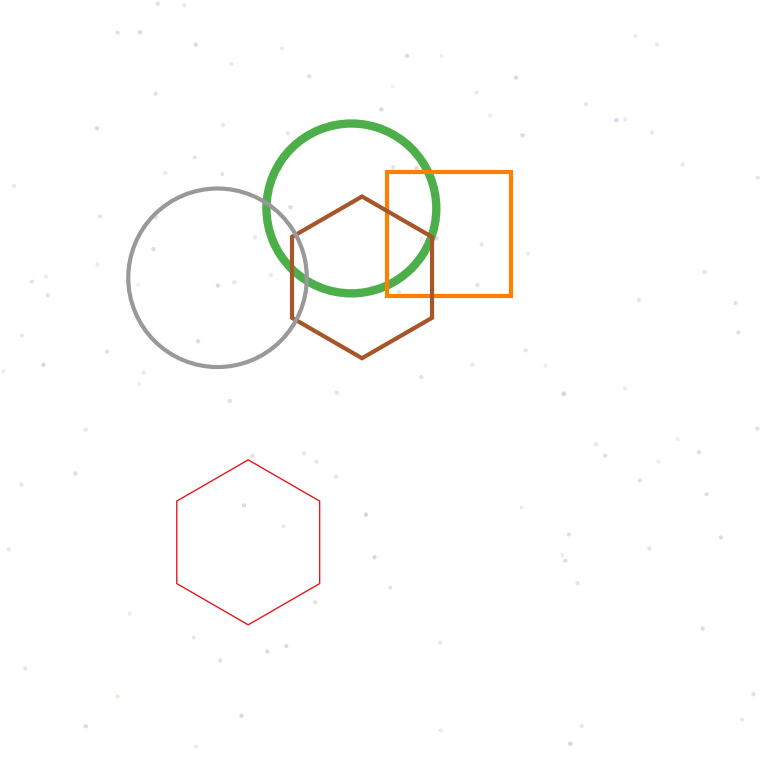[{"shape": "hexagon", "thickness": 0.5, "radius": 0.54, "center": [0.322, 0.296]}, {"shape": "circle", "thickness": 3, "radius": 0.55, "center": [0.456, 0.729]}, {"shape": "square", "thickness": 1.5, "radius": 0.4, "center": [0.583, 0.696]}, {"shape": "hexagon", "thickness": 1.5, "radius": 0.53, "center": [0.47, 0.64]}, {"shape": "circle", "thickness": 1.5, "radius": 0.58, "center": [0.283, 0.639]}]